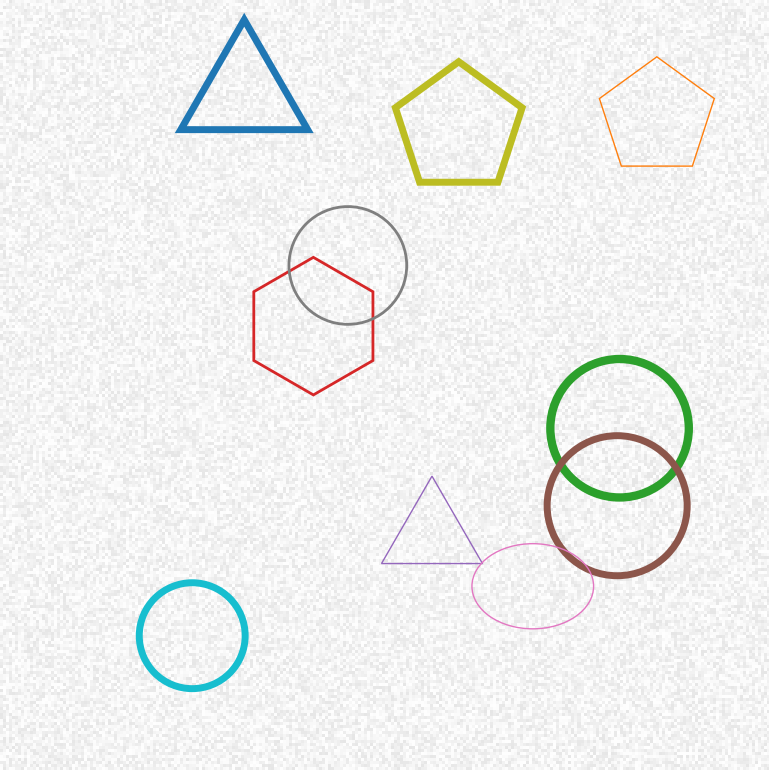[{"shape": "triangle", "thickness": 2.5, "radius": 0.48, "center": [0.317, 0.879]}, {"shape": "pentagon", "thickness": 0.5, "radius": 0.39, "center": [0.853, 0.848]}, {"shape": "circle", "thickness": 3, "radius": 0.45, "center": [0.805, 0.444]}, {"shape": "hexagon", "thickness": 1, "radius": 0.45, "center": [0.407, 0.576]}, {"shape": "triangle", "thickness": 0.5, "radius": 0.38, "center": [0.561, 0.306]}, {"shape": "circle", "thickness": 2.5, "radius": 0.45, "center": [0.802, 0.343]}, {"shape": "oval", "thickness": 0.5, "radius": 0.39, "center": [0.692, 0.239]}, {"shape": "circle", "thickness": 1, "radius": 0.38, "center": [0.452, 0.655]}, {"shape": "pentagon", "thickness": 2.5, "radius": 0.43, "center": [0.596, 0.833]}, {"shape": "circle", "thickness": 2.5, "radius": 0.34, "center": [0.25, 0.174]}]